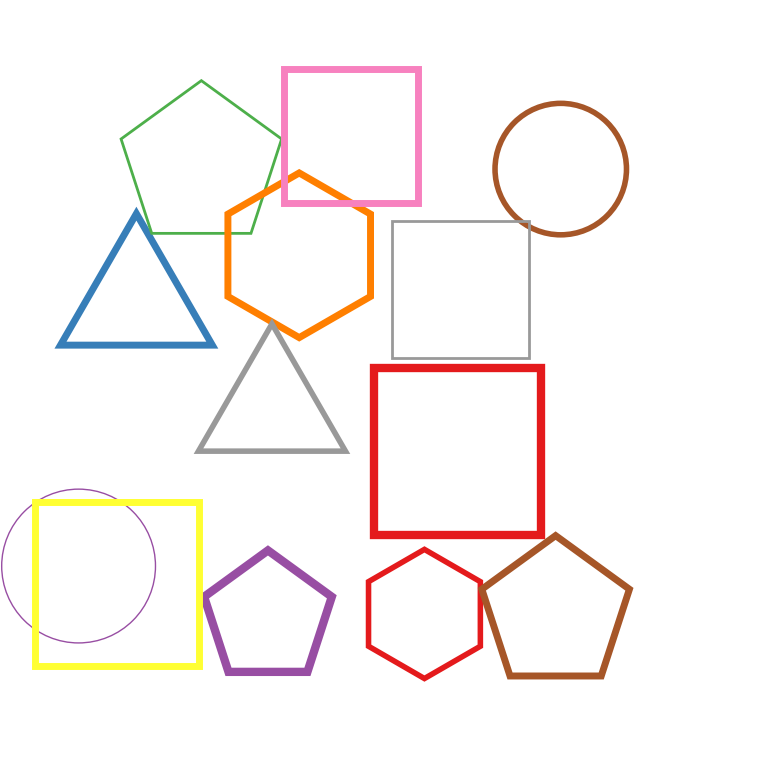[{"shape": "square", "thickness": 3, "radius": 0.54, "center": [0.594, 0.414]}, {"shape": "hexagon", "thickness": 2, "radius": 0.42, "center": [0.551, 0.203]}, {"shape": "triangle", "thickness": 2.5, "radius": 0.57, "center": [0.177, 0.609]}, {"shape": "pentagon", "thickness": 1, "radius": 0.55, "center": [0.261, 0.786]}, {"shape": "circle", "thickness": 0.5, "radius": 0.5, "center": [0.102, 0.265]}, {"shape": "pentagon", "thickness": 3, "radius": 0.44, "center": [0.348, 0.198]}, {"shape": "hexagon", "thickness": 2.5, "radius": 0.53, "center": [0.389, 0.668]}, {"shape": "square", "thickness": 2.5, "radius": 0.53, "center": [0.151, 0.242]}, {"shape": "circle", "thickness": 2, "radius": 0.43, "center": [0.728, 0.78]}, {"shape": "pentagon", "thickness": 2.5, "radius": 0.5, "center": [0.722, 0.204]}, {"shape": "square", "thickness": 2.5, "radius": 0.43, "center": [0.456, 0.823]}, {"shape": "square", "thickness": 1, "radius": 0.44, "center": [0.598, 0.624]}, {"shape": "triangle", "thickness": 2, "radius": 0.55, "center": [0.353, 0.469]}]